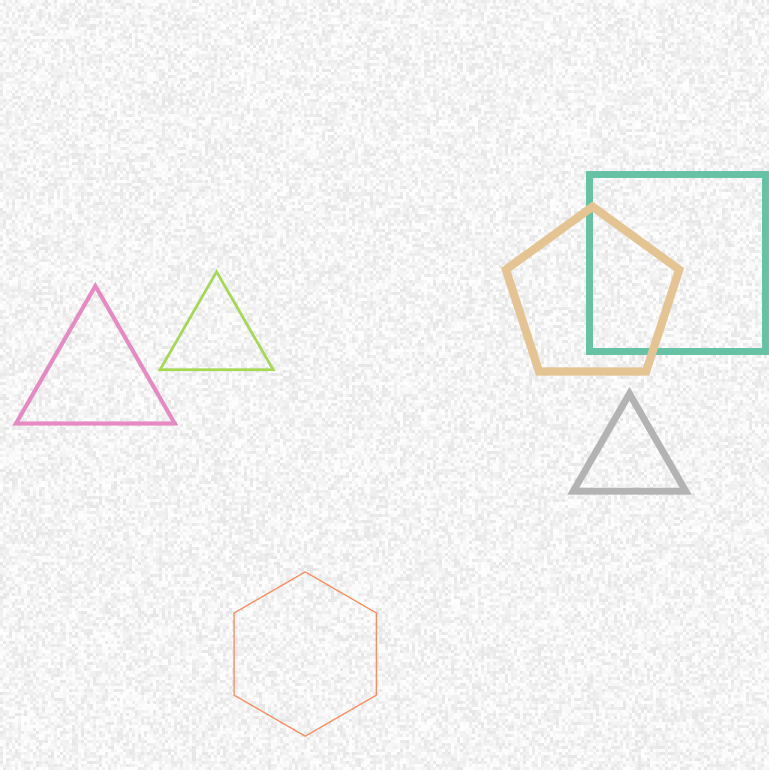[{"shape": "square", "thickness": 2.5, "radius": 0.57, "center": [0.879, 0.659]}, {"shape": "hexagon", "thickness": 0.5, "radius": 0.53, "center": [0.396, 0.151]}, {"shape": "triangle", "thickness": 1.5, "radius": 0.6, "center": [0.124, 0.51]}, {"shape": "triangle", "thickness": 1, "radius": 0.42, "center": [0.281, 0.562]}, {"shape": "pentagon", "thickness": 3, "radius": 0.59, "center": [0.77, 0.613]}, {"shape": "triangle", "thickness": 2.5, "radius": 0.42, "center": [0.818, 0.404]}]